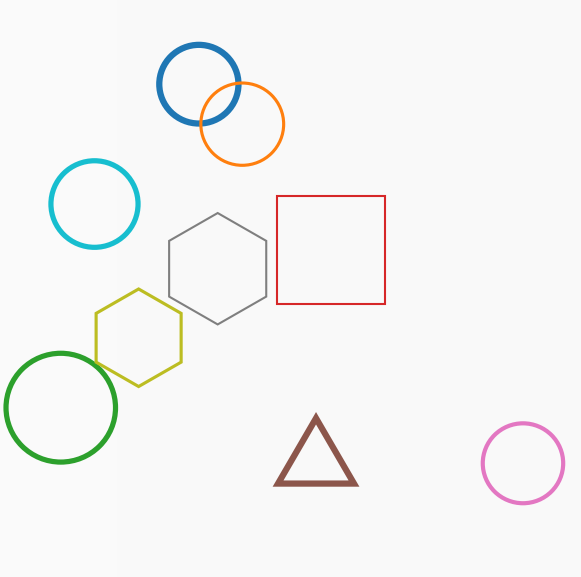[{"shape": "circle", "thickness": 3, "radius": 0.34, "center": [0.342, 0.853]}, {"shape": "circle", "thickness": 1.5, "radius": 0.36, "center": [0.417, 0.784]}, {"shape": "circle", "thickness": 2.5, "radius": 0.47, "center": [0.105, 0.293]}, {"shape": "square", "thickness": 1, "radius": 0.47, "center": [0.569, 0.566]}, {"shape": "triangle", "thickness": 3, "radius": 0.38, "center": [0.544, 0.199]}, {"shape": "circle", "thickness": 2, "radius": 0.35, "center": [0.9, 0.197]}, {"shape": "hexagon", "thickness": 1, "radius": 0.48, "center": [0.375, 0.534]}, {"shape": "hexagon", "thickness": 1.5, "radius": 0.42, "center": [0.238, 0.414]}, {"shape": "circle", "thickness": 2.5, "radius": 0.37, "center": [0.163, 0.646]}]